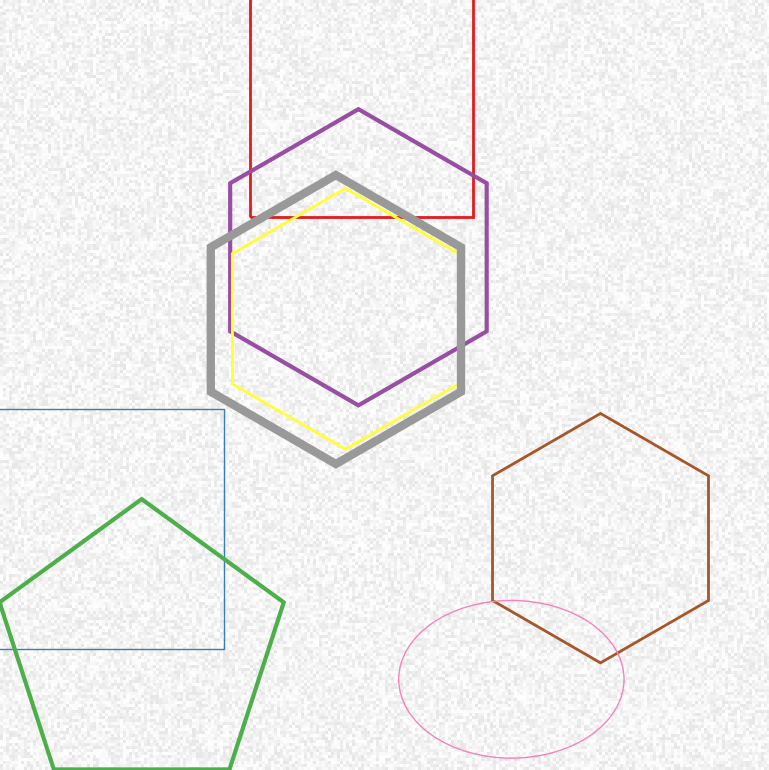[{"shape": "square", "thickness": 1, "radius": 0.72, "center": [0.47, 0.863]}, {"shape": "square", "thickness": 0.5, "radius": 0.78, "center": [0.135, 0.313]}, {"shape": "pentagon", "thickness": 1.5, "radius": 0.97, "center": [0.184, 0.158]}, {"shape": "hexagon", "thickness": 1.5, "radius": 0.96, "center": [0.465, 0.666]}, {"shape": "hexagon", "thickness": 1, "radius": 0.85, "center": [0.449, 0.586]}, {"shape": "hexagon", "thickness": 1, "radius": 0.81, "center": [0.78, 0.301]}, {"shape": "oval", "thickness": 0.5, "radius": 0.73, "center": [0.664, 0.118]}, {"shape": "hexagon", "thickness": 3, "radius": 0.94, "center": [0.436, 0.585]}]